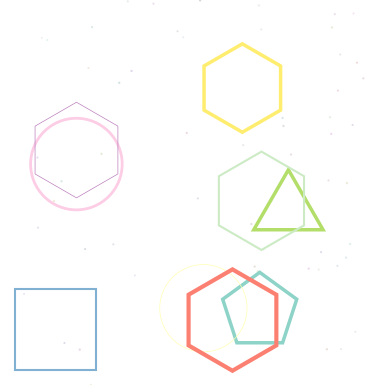[{"shape": "pentagon", "thickness": 2.5, "radius": 0.51, "center": [0.675, 0.191]}, {"shape": "circle", "thickness": 0.5, "radius": 0.57, "center": [0.528, 0.199]}, {"shape": "hexagon", "thickness": 3, "radius": 0.66, "center": [0.604, 0.169]}, {"shape": "square", "thickness": 1.5, "radius": 0.53, "center": [0.144, 0.144]}, {"shape": "triangle", "thickness": 2.5, "radius": 0.52, "center": [0.749, 0.455]}, {"shape": "circle", "thickness": 2, "radius": 0.59, "center": [0.198, 0.574]}, {"shape": "hexagon", "thickness": 0.5, "radius": 0.62, "center": [0.199, 0.61]}, {"shape": "hexagon", "thickness": 1.5, "radius": 0.64, "center": [0.679, 0.478]}, {"shape": "hexagon", "thickness": 2.5, "radius": 0.57, "center": [0.629, 0.771]}]